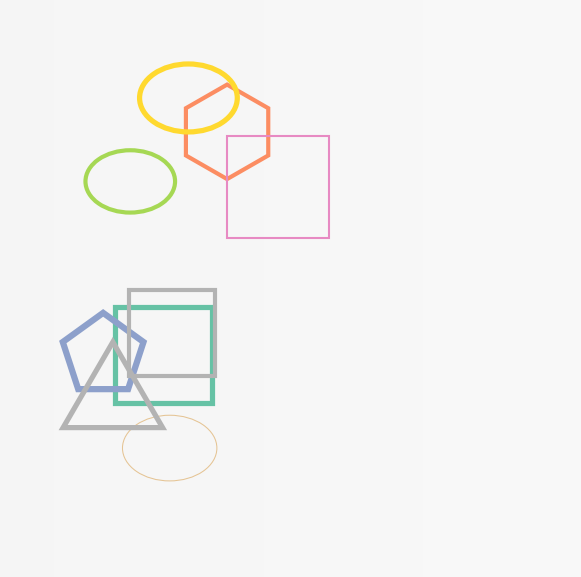[{"shape": "square", "thickness": 2.5, "radius": 0.42, "center": [0.281, 0.384]}, {"shape": "hexagon", "thickness": 2, "radius": 0.41, "center": [0.391, 0.771]}, {"shape": "pentagon", "thickness": 3, "radius": 0.37, "center": [0.177, 0.384]}, {"shape": "square", "thickness": 1, "radius": 0.44, "center": [0.478, 0.676]}, {"shape": "oval", "thickness": 2, "radius": 0.39, "center": [0.224, 0.685]}, {"shape": "oval", "thickness": 2.5, "radius": 0.42, "center": [0.324, 0.83]}, {"shape": "oval", "thickness": 0.5, "radius": 0.41, "center": [0.292, 0.223]}, {"shape": "square", "thickness": 2, "radius": 0.37, "center": [0.296, 0.423]}, {"shape": "triangle", "thickness": 2.5, "radius": 0.49, "center": [0.194, 0.308]}]